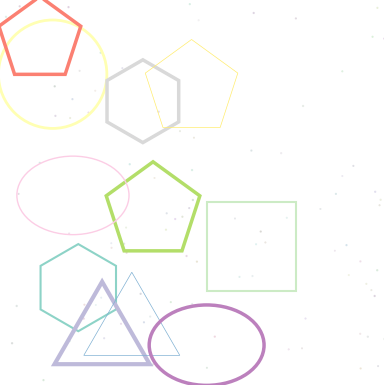[{"shape": "hexagon", "thickness": 1.5, "radius": 0.57, "center": [0.203, 0.253]}, {"shape": "circle", "thickness": 2, "radius": 0.7, "center": [0.137, 0.807]}, {"shape": "triangle", "thickness": 3, "radius": 0.71, "center": [0.265, 0.125]}, {"shape": "pentagon", "thickness": 2.5, "radius": 0.56, "center": [0.104, 0.897]}, {"shape": "triangle", "thickness": 0.5, "radius": 0.72, "center": [0.342, 0.149]}, {"shape": "pentagon", "thickness": 2.5, "radius": 0.64, "center": [0.398, 0.452]}, {"shape": "oval", "thickness": 1, "radius": 0.73, "center": [0.189, 0.492]}, {"shape": "hexagon", "thickness": 2.5, "radius": 0.54, "center": [0.371, 0.737]}, {"shape": "oval", "thickness": 2.5, "radius": 0.75, "center": [0.537, 0.103]}, {"shape": "square", "thickness": 1.5, "radius": 0.58, "center": [0.653, 0.359]}, {"shape": "pentagon", "thickness": 0.5, "radius": 0.63, "center": [0.498, 0.771]}]